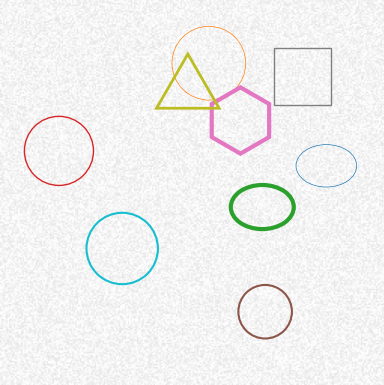[{"shape": "oval", "thickness": 0.5, "radius": 0.39, "center": [0.848, 0.569]}, {"shape": "circle", "thickness": 0.5, "radius": 0.48, "center": [0.542, 0.836]}, {"shape": "oval", "thickness": 3, "radius": 0.41, "center": [0.681, 0.462]}, {"shape": "circle", "thickness": 1, "radius": 0.45, "center": [0.153, 0.608]}, {"shape": "circle", "thickness": 1.5, "radius": 0.35, "center": [0.689, 0.19]}, {"shape": "hexagon", "thickness": 3, "radius": 0.43, "center": [0.625, 0.687]}, {"shape": "square", "thickness": 1, "radius": 0.37, "center": [0.785, 0.802]}, {"shape": "triangle", "thickness": 2, "radius": 0.47, "center": [0.488, 0.766]}, {"shape": "circle", "thickness": 1.5, "radius": 0.46, "center": [0.317, 0.355]}]